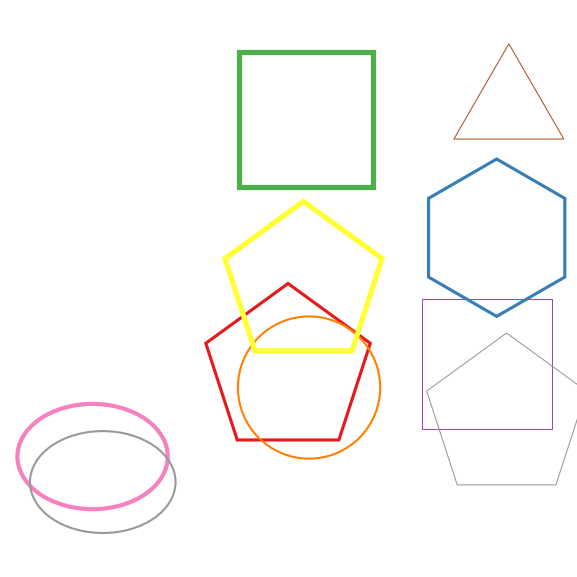[{"shape": "pentagon", "thickness": 1.5, "radius": 0.75, "center": [0.499, 0.358]}, {"shape": "hexagon", "thickness": 1.5, "radius": 0.68, "center": [0.86, 0.588]}, {"shape": "square", "thickness": 2.5, "radius": 0.58, "center": [0.53, 0.792]}, {"shape": "square", "thickness": 0.5, "radius": 0.56, "center": [0.843, 0.369]}, {"shape": "circle", "thickness": 1, "radius": 0.62, "center": [0.535, 0.328]}, {"shape": "pentagon", "thickness": 2.5, "radius": 0.71, "center": [0.526, 0.507]}, {"shape": "triangle", "thickness": 0.5, "radius": 0.55, "center": [0.881, 0.813]}, {"shape": "oval", "thickness": 2, "radius": 0.65, "center": [0.16, 0.209]}, {"shape": "oval", "thickness": 1, "radius": 0.63, "center": [0.178, 0.164]}, {"shape": "pentagon", "thickness": 0.5, "radius": 0.73, "center": [0.877, 0.277]}]